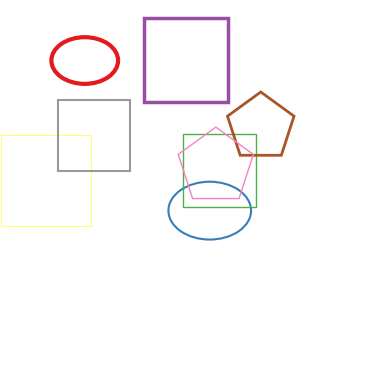[{"shape": "oval", "thickness": 3, "radius": 0.43, "center": [0.22, 0.843]}, {"shape": "oval", "thickness": 1.5, "radius": 0.54, "center": [0.545, 0.453]}, {"shape": "square", "thickness": 1, "radius": 0.48, "center": [0.57, 0.556]}, {"shape": "square", "thickness": 2.5, "radius": 0.55, "center": [0.484, 0.845]}, {"shape": "square", "thickness": 0.5, "radius": 0.59, "center": [0.119, 0.531]}, {"shape": "pentagon", "thickness": 2, "radius": 0.45, "center": [0.677, 0.67]}, {"shape": "pentagon", "thickness": 1, "radius": 0.51, "center": [0.561, 0.567]}, {"shape": "square", "thickness": 1.5, "radius": 0.46, "center": [0.244, 0.648]}]